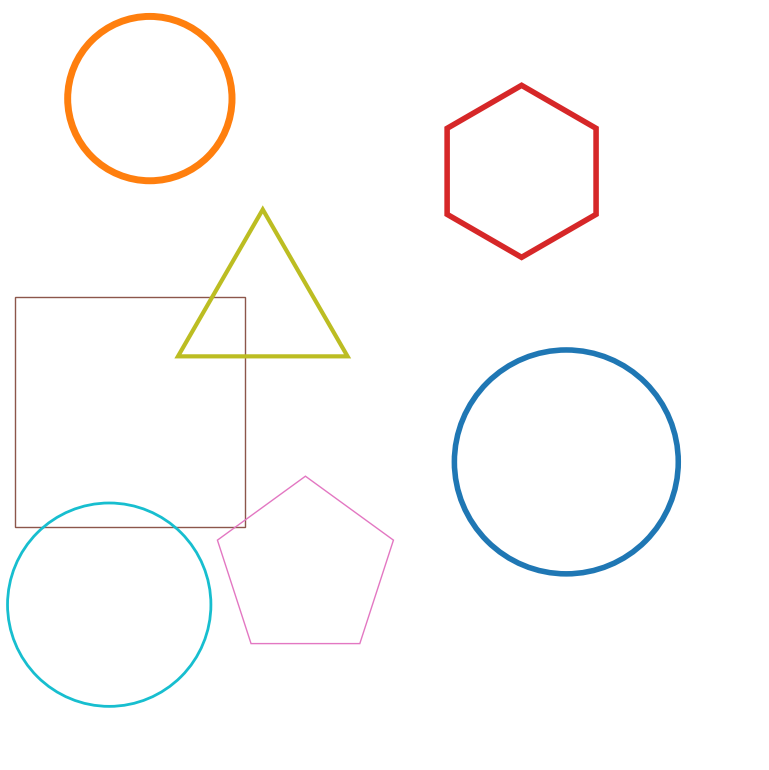[{"shape": "circle", "thickness": 2, "radius": 0.73, "center": [0.735, 0.4]}, {"shape": "circle", "thickness": 2.5, "radius": 0.53, "center": [0.195, 0.872]}, {"shape": "hexagon", "thickness": 2, "radius": 0.56, "center": [0.677, 0.777]}, {"shape": "square", "thickness": 0.5, "radius": 0.75, "center": [0.169, 0.465]}, {"shape": "pentagon", "thickness": 0.5, "radius": 0.6, "center": [0.397, 0.261]}, {"shape": "triangle", "thickness": 1.5, "radius": 0.64, "center": [0.341, 0.601]}, {"shape": "circle", "thickness": 1, "radius": 0.66, "center": [0.142, 0.215]}]